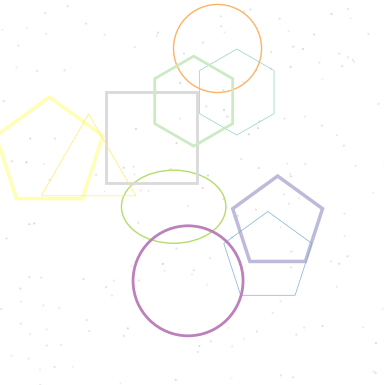[{"shape": "hexagon", "thickness": 0.5, "radius": 0.56, "center": [0.615, 0.761]}, {"shape": "pentagon", "thickness": 2.5, "radius": 0.73, "center": [0.128, 0.602]}, {"shape": "pentagon", "thickness": 2.5, "radius": 0.61, "center": [0.721, 0.42]}, {"shape": "pentagon", "thickness": 0.5, "radius": 0.6, "center": [0.696, 0.33]}, {"shape": "circle", "thickness": 1, "radius": 0.57, "center": [0.565, 0.874]}, {"shape": "oval", "thickness": 1, "radius": 0.68, "center": [0.451, 0.463]}, {"shape": "square", "thickness": 2, "radius": 0.59, "center": [0.394, 0.642]}, {"shape": "circle", "thickness": 2, "radius": 0.71, "center": [0.488, 0.271]}, {"shape": "hexagon", "thickness": 2, "radius": 0.58, "center": [0.503, 0.737]}, {"shape": "triangle", "thickness": 0.5, "radius": 0.71, "center": [0.23, 0.562]}]